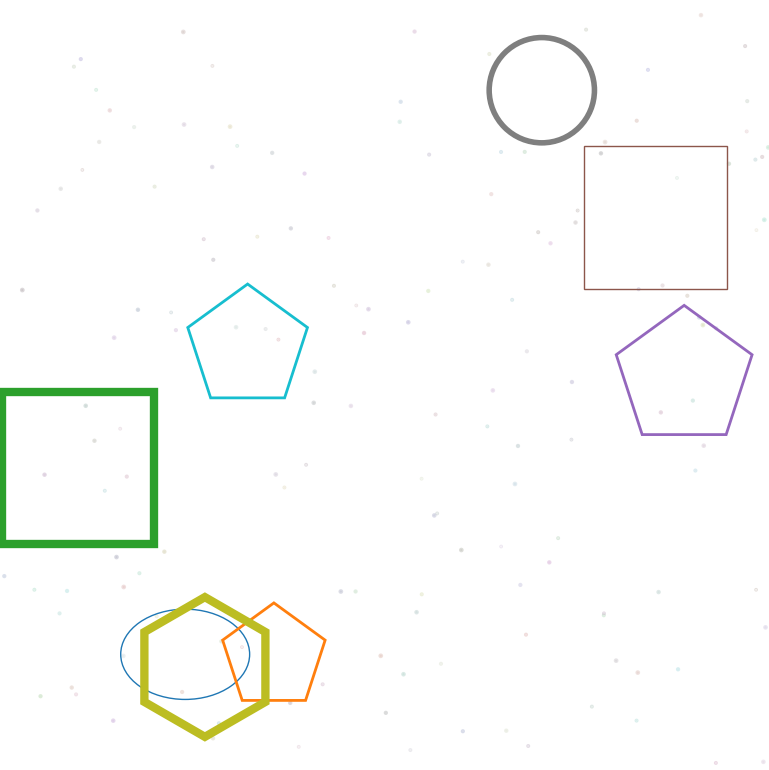[{"shape": "oval", "thickness": 0.5, "radius": 0.42, "center": [0.24, 0.15]}, {"shape": "pentagon", "thickness": 1, "radius": 0.35, "center": [0.356, 0.147]}, {"shape": "square", "thickness": 3, "radius": 0.49, "center": [0.101, 0.392]}, {"shape": "pentagon", "thickness": 1, "radius": 0.46, "center": [0.889, 0.511]}, {"shape": "square", "thickness": 0.5, "radius": 0.46, "center": [0.851, 0.717]}, {"shape": "circle", "thickness": 2, "radius": 0.34, "center": [0.704, 0.883]}, {"shape": "hexagon", "thickness": 3, "radius": 0.45, "center": [0.266, 0.134]}, {"shape": "pentagon", "thickness": 1, "radius": 0.41, "center": [0.322, 0.549]}]